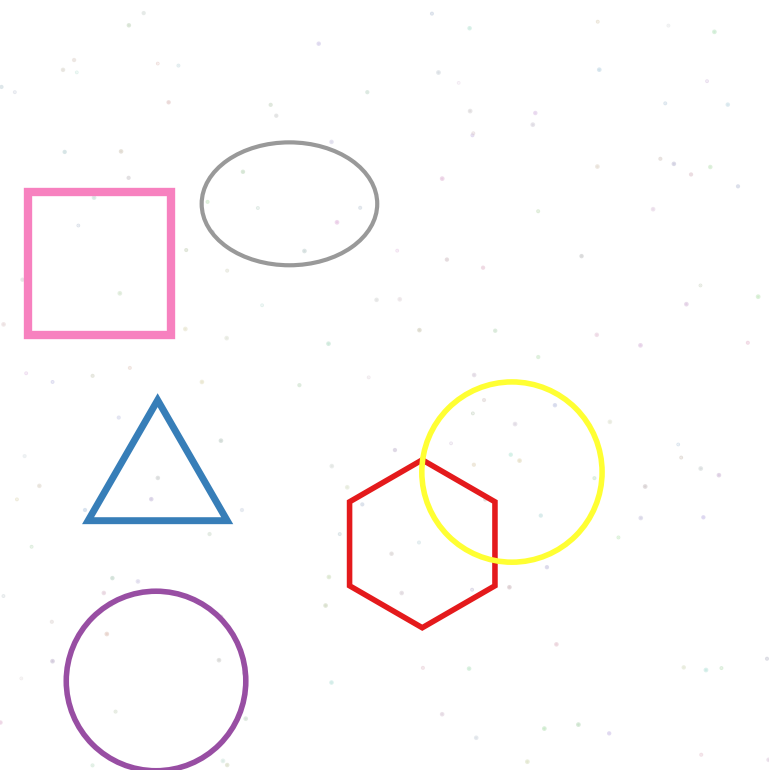[{"shape": "hexagon", "thickness": 2, "radius": 0.55, "center": [0.548, 0.294]}, {"shape": "triangle", "thickness": 2.5, "radius": 0.52, "center": [0.205, 0.376]}, {"shape": "circle", "thickness": 2, "radius": 0.58, "center": [0.203, 0.116]}, {"shape": "circle", "thickness": 2, "radius": 0.59, "center": [0.665, 0.387]}, {"shape": "square", "thickness": 3, "radius": 0.46, "center": [0.129, 0.658]}, {"shape": "oval", "thickness": 1.5, "radius": 0.57, "center": [0.376, 0.735]}]